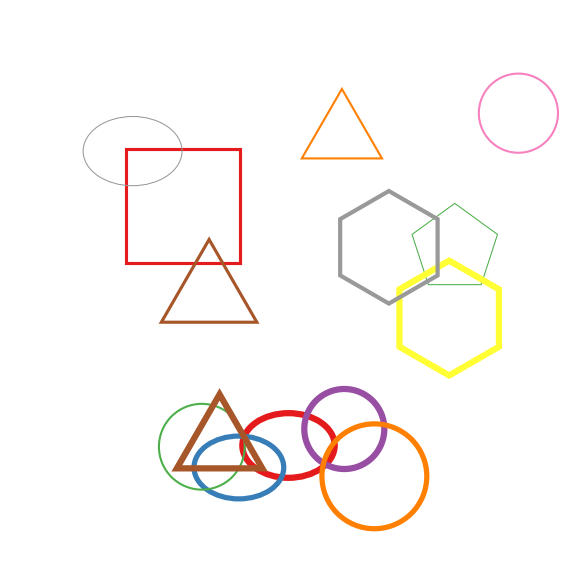[{"shape": "square", "thickness": 1.5, "radius": 0.49, "center": [0.317, 0.642]}, {"shape": "oval", "thickness": 3, "radius": 0.4, "center": [0.5, 0.228]}, {"shape": "oval", "thickness": 2.5, "radius": 0.39, "center": [0.414, 0.19]}, {"shape": "pentagon", "thickness": 0.5, "radius": 0.39, "center": [0.787, 0.569]}, {"shape": "circle", "thickness": 1, "radius": 0.37, "center": [0.349, 0.226]}, {"shape": "circle", "thickness": 3, "radius": 0.35, "center": [0.596, 0.256]}, {"shape": "triangle", "thickness": 1, "radius": 0.4, "center": [0.592, 0.765]}, {"shape": "circle", "thickness": 2.5, "radius": 0.45, "center": [0.648, 0.174]}, {"shape": "hexagon", "thickness": 3, "radius": 0.5, "center": [0.778, 0.448]}, {"shape": "triangle", "thickness": 3, "radius": 0.43, "center": [0.38, 0.231]}, {"shape": "triangle", "thickness": 1.5, "radius": 0.48, "center": [0.362, 0.489]}, {"shape": "circle", "thickness": 1, "radius": 0.34, "center": [0.898, 0.803]}, {"shape": "hexagon", "thickness": 2, "radius": 0.49, "center": [0.673, 0.571]}, {"shape": "oval", "thickness": 0.5, "radius": 0.43, "center": [0.23, 0.737]}]